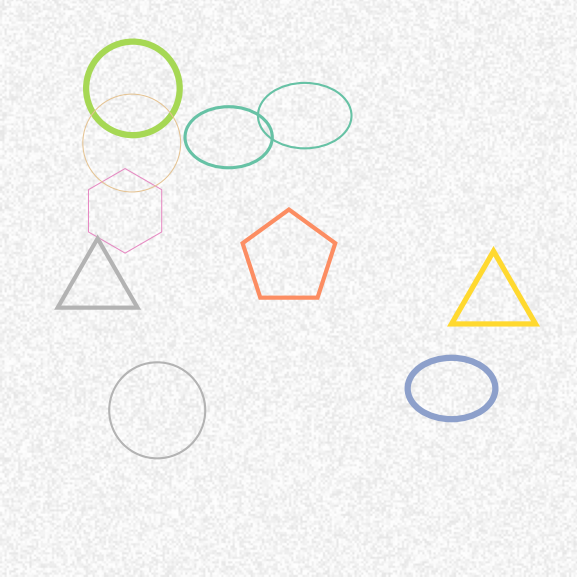[{"shape": "oval", "thickness": 1, "radius": 0.4, "center": [0.528, 0.799]}, {"shape": "oval", "thickness": 1.5, "radius": 0.38, "center": [0.396, 0.761]}, {"shape": "pentagon", "thickness": 2, "radius": 0.42, "center": [0.5, 0.552]}, {"shape": "oval", "thickness": 3, "radius": 0.38, "center": [0.782, 0.326]}, {"shape": "hexagon", "thickness": 0.5, "radius": 0.37, "center": [0.217, 0.634]}, {"shape": "circle", "thickness": 3, "radius": 0.4, "center": [0.23, 0.846]}, {"shape": "triangle", "thickness": 2.5, "radius": 0.42, "center": [0.855, 0.48]}, {"shape": "circle", "thickness": 0.5, "radius": 0.42, "center": [0.228, 0.751]}, {"shape": "triangle", "thickness": 2, "radius": 0.4, "center": [0.169, 0.506]}, {"shape": "circle", "thickness": 1, "radius": 0.42, "center": [0.272, 0.289]}]